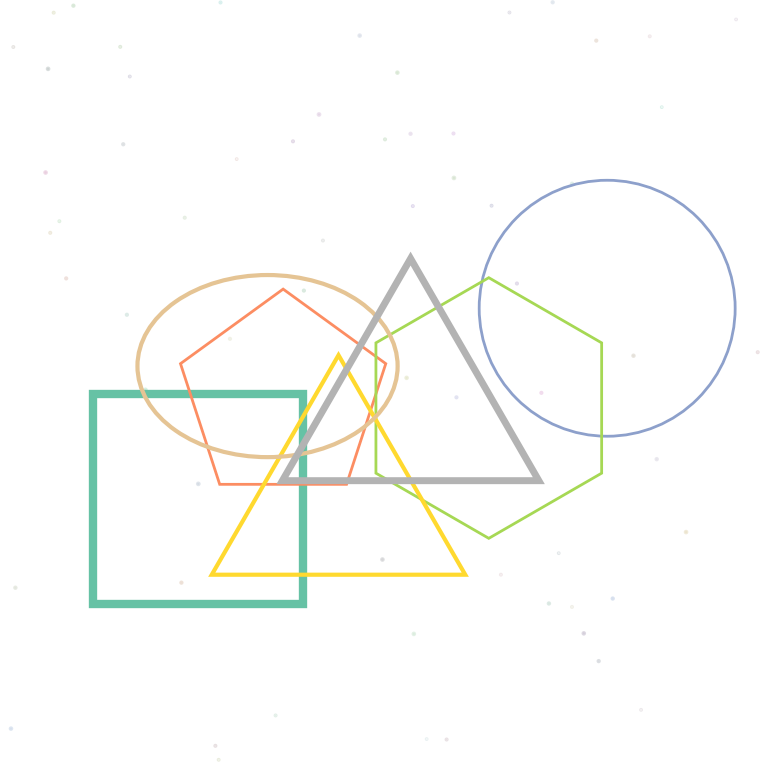[{"shape": "square", "thickness": 3, "radius": 0.68, "center": [0.258, 0.352]}, {"shape": "pentagon", "thickness": 1, "radius": 0.7, "center": [0.368, 0.484]}, {"shape": "circle", "thickness": 1, "radius": 0.83, "center": [0.789, 0.6]}, {"shape": "hexagon", "thickness": 1, "radius": 0.85, "center": [0.635, 0.47]}, {"shape": "triangle", "thickness": 1.5, "radius": 0.95, "center": [0.44, 0.349]}, {"shape": "oval", "thickness": 1.5, "radius": 0.84, "center": [0.347, 0.525]}, {"shape": "triangle", "thickness": 2.5, "radius": 0.96, "center": [0.533, 0.472]}]